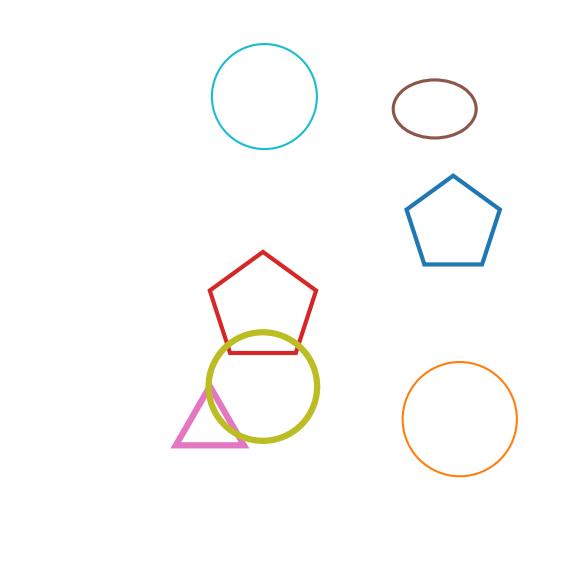[{"shape": "pentagon", "thickness": 2, "radius": 0.42, "center": [0.785, 0.61]}, {"shape": "circle", "thickness": 1, "radius": 0.49, "center": [0.796, 0.273]}, {"shape": "pentagon", "thickness": 2, "radius": 0.48, "center": [0.455, 0.466]}, {"shape": "oval", "thickness": 1.5, "radius": 0.36, "center": [0.753, 0.81]}, {"shape": "triangle", "thickness": 3, "radius": 0.34, "center": [0.363, 0.262]}, {"shape": "circle", "thickness": 3, "radius": 0.47, "center": [0.455, 0.33]}, {"shape": "circle", "thickness": 1, "radius": 0.45, "center": [0.458, 0.832]}]